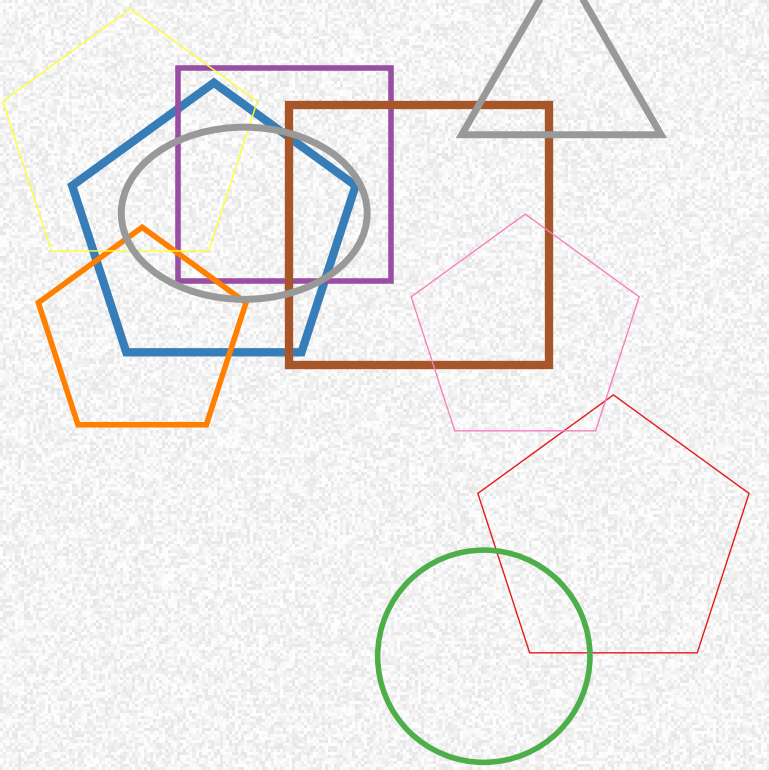[{"shape": "pentagon", "thickness": 0.5, "radius": 0.93, "center": [0.797, 0.302]}, {"shape": "pentagon", "thickness": 3, "radius": 0.97, "center": [0.278, 0.699]}, {"shape": "circle", "thickness": 2, "radius": 0.69, "center": [0.628, 0.148]}, {"shape": "square", "thickness": 2, "radius": 0.69, "center": [0.37, 0.773]}, {"shape": "pentagon", "thickness": 2, "radius": 0.71, "center": [0.185, 0.563]}, {"shape": "pentagon", "thickness": 0.5, "radius": 0.87, "center": [0.169, 0.815]}, {"shape": "square", "thickness": 3, "radius": 0.84, "center": [0.544, 0.695]}, {"shape": "pentagon", "thickness": 0.5, "radius": 0.78, "center": [0.682, 0.566]}, {"shape": "triangle", "thickness": 2.5, "radius": 0.75, "center": [0.729, 0.9]}, {"shape": "oval", "thickness": 2.5, "radius": 0.8, "center": [0.317, 0.723]}]